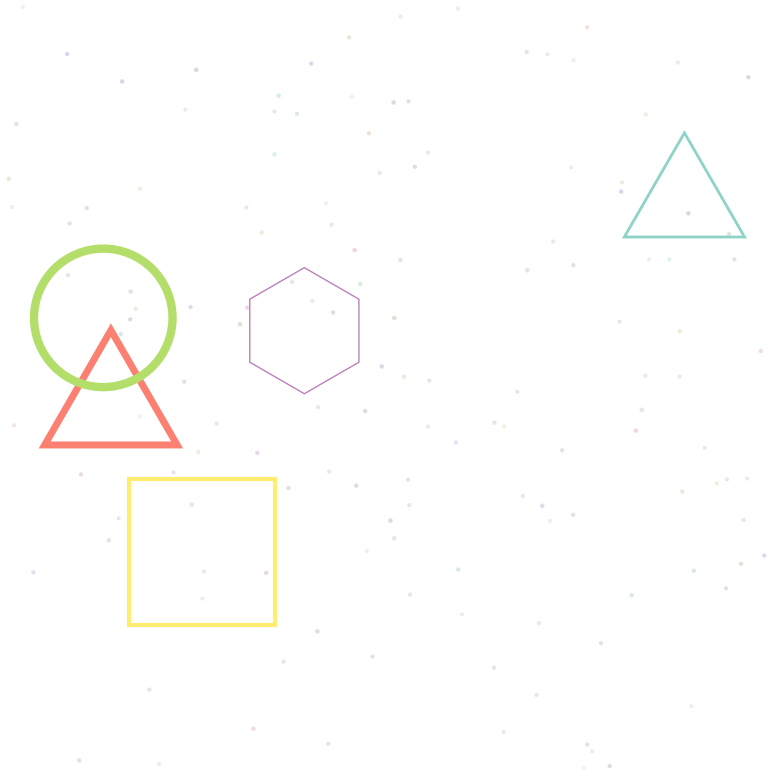[{"shape": "triangle", "thickness": 1, "radius": 0.45, "center": [0.889, 0.737]}, {"shape": "triangle", "thickness": 2.5, "radius": 0.5, "center": [0.144, 0.472]}, {"shape": "circle", "thickness": 3, "radius": 0.45, "center": [0.134, 0.587]}, {"shape": "hexagon", "thickness": 0.5, "radius": 0.41, "center": [0.395, 0.571]}, {"shape": "square", "thickness": 1.5, "radius": 0.47, "center": [0.262, 0.283]}]